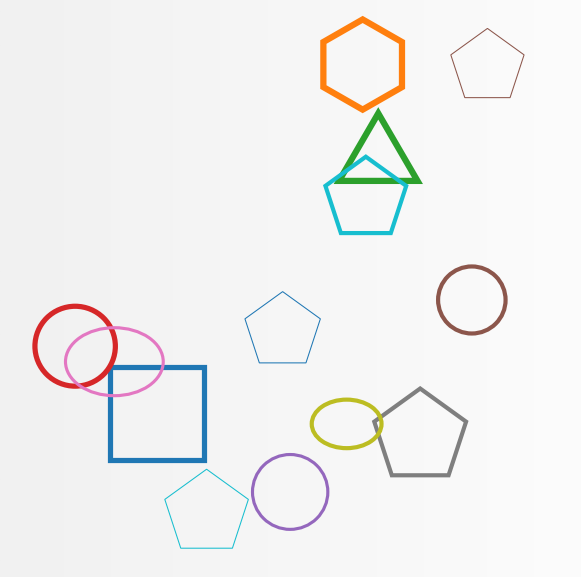[{"shape": "pentagon", "thickness": 0.5, "radius": 0.34, "center": [0.486, 0.426]}, {"shape": "square", "thickness": 2.5, "radius": 0.4, "center": [0.27, 0.283]}, {"shape": "hexagon", "thickness": 3, "radius": 0.39, "center": [0.624, 0.887]}, {"shape": "triangle", "thickness": 3, "radius": 0.39, "center": [0.651, 0.725]}, {"shape": "circle", "thickness": 2.5, "radius": 0.35, "center": [0.129, 0.4]}, {"shape": "circle", "thickness": 1.5, "radius": 0.32, "center": [0.499, 0.147]}, {"shape": "circle", "thickness": 2, "radius": 0.29, "center": [0.812, 0.48]}, {"shape": "pentagon", "thickness": 0.5, "radius": 0.33, "center": [0.839, 0.884]}, {"shape": "oval", "thickness": 1.5, "radius": 0.42, "center": [0.197, 0.373]}, {"shape": "pentagon", "thickness": 2, "radius": 0.42, "center": [0.723, 0.243]}, {"shape": "oval", "thickness": 2, "radius": 0.3, "center": [0.596, 0.265]}, {"shape": "pentagon", "thickness": 2, "radius": 0.37, "center": [0.629, 0.655]}, {"shape": "pentagon", "thickness": 0.5, "radius": 0.38, "center": [0.355, 0.111]}]